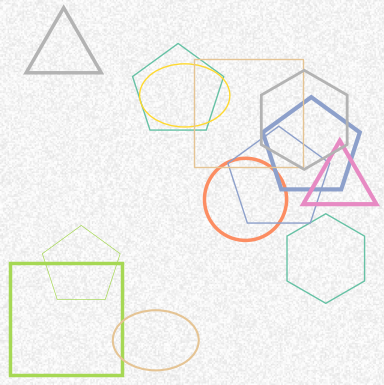[{"shape": "hexagon", "thickness": 1, "radius": 0.58, "center": [0.846, 0.328]}, {"shape": "pentagon", "thickness": 1, "radius": 0.62, "center": [0.463, 0.763]}, {"shape": "circle", "thickness": 2.5, "radius": 0.53, "center": [0.638, 0.482]}, {"shape": "pentagon", "thickness": 1, "radius": 0.7, "center": [0.724, 0.533]}, {"shape": "pentagon", "thickness": 3, "radius": 0.66, "center": [0.809, 0.615]}, {"shape": "triangle", "thickness": 3, "radius": 0.55, "center": [0.883, 0.525]}, {"shape": "pentagon", "thickness": 0.5, "radius": 0.53, "center": [0.211, 0.308]}, {"shape": "square", "thickness": 2.5, "radius": 0.73, "center": [0.171, 0.171]}, {"shape": "oval", "thickness": 1, "radius": 0.59, "center": [0.48, 0.752]}, {"shape": "oval", "thickness": 1.5, "radius": 0.56, "center": [0.405, 0.116]}, {"shape": "square", "thickness": 1, "radius": 0.71, "center": [0.645, 0.707]}, {"shape": "triangle", "thickness": 2.5, "radius": 0.56, "center": [0.165, 0.867]}, {"shape": "hexagon", "thickness": 2, "radius": 0.64, "center": [0.79, 0.689]}]